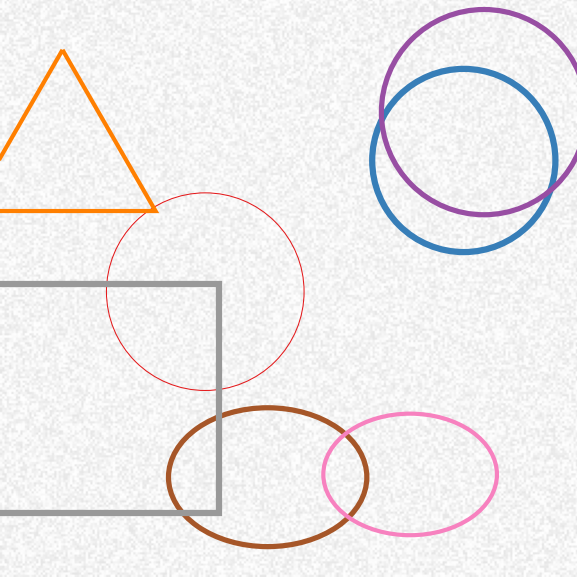[{"shape": "circle", "thickness": 0.5, "radius": 0.86, "center": [0.355, 0.494]}, {"shape": "circle", "thickness": 3, "radius": 0.79, "center": [0.803, 0.721]}, {"shape": "circle", "thickness": 2.5, "radius": 0.89, "center": [0.838, 0.805]}, {"shape": "triangle", "thickness": 2, "radius": 0.93, "center": [0.108, 0.727]}, {"shape": "oval", "thickness": 2.5, "radius": 0.86, "center": [0.463, 0.173]}, {"shape": "oval", "thickness": 2, "radius": 0.75, "center": [0.71, 0.178]}, {"shape": "square", "thickness": 3, "radius": 0.99, "center": [0.182, 0.31]}]